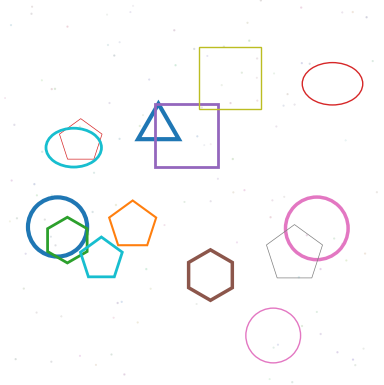[{"shape": "circle", "thickness": 3, "radius": 0.38, "center": [0.149, 0.41]}, {"shape": "triangle", "thickness": 3, "radius": 0.31, "center": [0.411, 0.669]}, {"shape": "pentagon", "thickness": 1.5, "radius": 0.32, "center": [0.345, 0.415]}, {"shape": "hexagon", "thickness": 2, "radius": 0.3, "center": [0.175, 0.376]}, {"shape": "oval", "thickness": 1, "radius": 0.39, "center": [0.864, 0.782]}, {"shape": "pentagon", "thickness": 0.5, "radius": 0.29, "center": [0.21, 0.634]}, {"shape": "square", "thickness": 2, "radius": 0.41, "center": [0.484, 0.648]}, {"shape": "hexagon", "thickness": 2.5, "radius": 0.33, "center": [0.547, 0.286]}, {"shape": "circle", "thickness": 2.5, "radius": 0.41, "center": [0.823, 0.407]}, {"shape": "circle", "thickness": 1, "radius": 0.36, "center": [0.71, 0.129]}, {"shape": "pentagon", "thickness": 0.5, "radius": 0.38, "center": [0.765, 0.34]}, {"shape": "square", "thickness": 1, "radius": 0.4, "center": [0.597, 0.798]}, {"shape": "pentagon", "thickness": 2, "radius": 0.29, "center": [0.263, 0.327]}, {"shape": "oval", "thickness": 2, "radius": 0.36, "center": [0.191, 0.617]}]